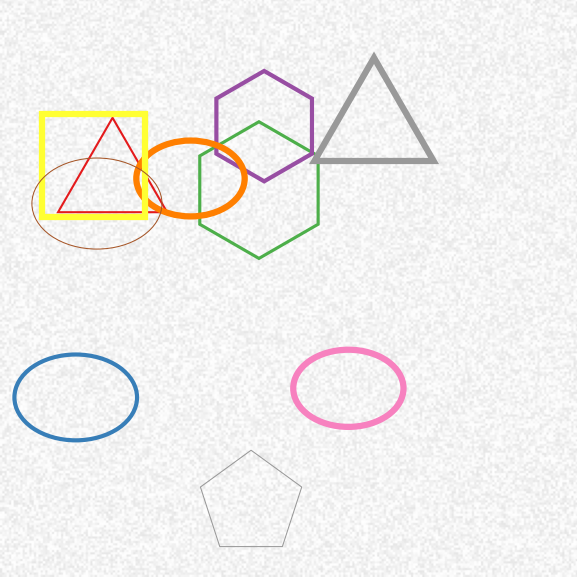[{"shape": "triangle", "thickness": 1, "radius": 0.55, "center": [0.195, 0.686]}, {"shape": "oval", "thickness": 2, "radius": 0.53, "center": [0.131, 0.311]}, {"shape": "hexagon", "thickness": 1.5, "radius": 0.59, "center": [0.448, 0.67]}, {"shape": "hexagon", "thickness": 2, "radius": 0.48, "center": [0.457, 0.781]}, {"shape": "oval", "thickness": 3, "radius": 0.47, "center": [0.33, 0.69]}, {"shape": "square", "thickness": 3, "radius": 0.45, "center": [0.162, 0.712]}, {"shape": "oval", "thickness": 0.5, "radius": 0.56, "center": [0.168, 0.647]}, {"shape": "oval", "thickness": 3, "radius": 0.48, "center": [0.603, 0.327]}, {"shape": "triangle", "thickness": 3, "radius": 0.6, "center": [0.648, 0.78]}, {"shape": "pentagon", "thickness": 0.5, "radius": 0.46, "center": [0.435, 0.127]}]